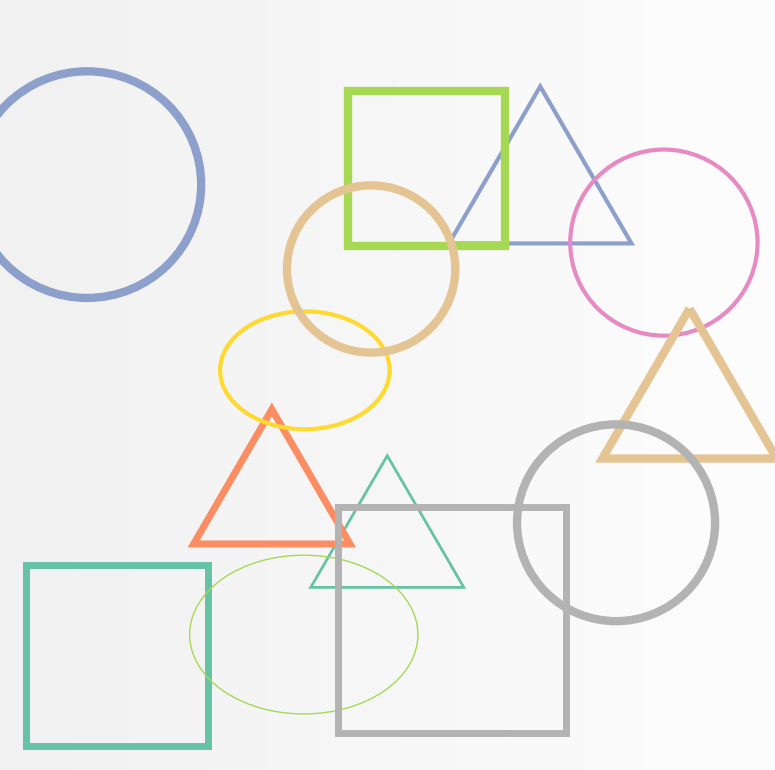[{"shape": "triangle", "thickness": 1, "radius": 0.57, "center": [0.5, 0.294]}, {"shape": "square", "thickness": 2.5, "radius": 0.59, "center": [0.151, 0.149]}, {"shape": "triangle", "thickness": 2.5, "radius": 0.58, "center": [0.351, 0.352]}, {"shape": "circle", "thickness": 3, "radius": 0.74, "center": [0.112, 0.76]}, {"shape": "triangle", "thickness": 1.5, "radius": 0.68, "center": [0.697, 0.752]}, {"shape": "circle", "thickness": 1.5, "radius": 0.6, "center": [0.857, 0.685]}, {"shape": "oval", "thickness": 0.5, "radius": 0.74, "center": [0.392, 0.176]}, {"shape": "square", "thickness": 3, "radius": 0.5, "center": [0.55, 0.781]}, {"shape": "oval", "thickness": 1.5, "radius": 0.55, "center": [0.393, 0.519]}, {"shape": "triangle", "thickness": 3, "radius": 0.65, "center": [0.89, 0.469]}, {"shape": "circle", "thickness": 3, "radius": 0.54, "center": [0.479, 0.651]}, {"shape": "square", "thickness": 2.5, "radius": 0.74, "center": [0.583, 0.195]}, {"shape": "circle", "thickness": 3, "radius": 0.64, "center": [0.795, 0.321]}]